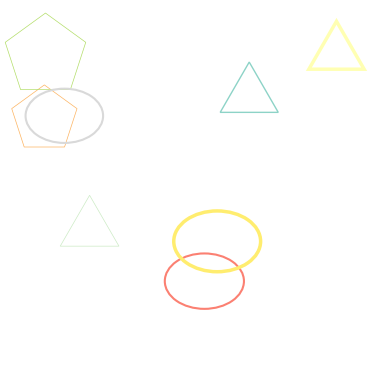[{"shape": "triangle", "thickness": 1, "radius": 0.44, "center": [0.647, 0.752]}, {"shape": "triangle", "thickness": 2.5, "radius": 0.41, "center": [0.874, 0.862]}, {"shape": "oval", "thickness": 1.5, "radius": 0.51, "center": [0.531, 0.27]}, {"shape": "pentagon", "thickness": 0.5, "radius": 0.45, "center": [0.115, 0.69]}, {"shape": "pentagon", "thickness": 0.5, "radius": 0.55, "center": [0.118, 0.856]}, {"shape": "oval", "thickness": 1.5, "radius": 0.5, "center": [0.167, 0.699]}, {"shape": "triangle", "thickness": 0.5, "radius": 0.44, "center": [0.233, 0.405]}, {"shape": "oval", "thickness": 2.5, "radius": 0.56, "center": [0.564, 0.373]}]